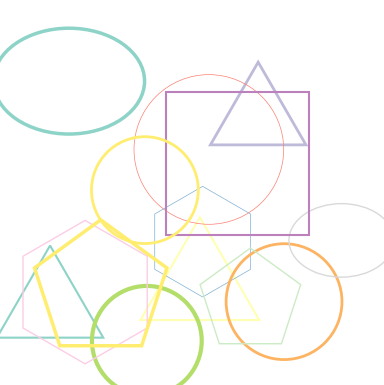[{"shape": "oval", "thickness": 2.5, "radius": 0.98, "center": [0.179, 0.789]}, {"shape": "triangle", "thickness": 1.5, "radius": 0.8, "center": [0.13, 0.203]}, {"shape": "triangle", "thickness": 1.5, "radius": 0.89, "center": [0.519, 0.258]}, {"shape": "triangle", "thickness": 2, "radius": 0.72, "center": [0.671, 0.695]}, {"shape": "circle", "thickness": 0.5, "radius": 0.97, "center": [0.542, 0.612]}, {"shape": "hexagon", "thickness": 0.5, "radius": 0.72, "center": [0.526, 0.372]}, {"shape": "circle", "thickness": 2, "radius": 0.75, "center": [0.738, 0.216]}, {"shape": "circle", "thickness": 3, "radius": 0.71, "center": [0.381, 0.115]}, {"shape": "hexagon", "thickness": 1, "radius": 0.93, "center": [0.221, 0.241]}, {"shape": "oval", "thickness": 1, "radius": 0.68, "center": [0.887, 0.376]}, {"shape": "square", "thickness": 1.5, "radius": 0.93, "center": [0.617, 0.574]}, {"shape": "pentagon", "thickness": 1, "radius": 0.69, "center": [0.65, 0.218]}, {"shape": "circle", "thickness": 2, "radius": 0.69, "center": [0.376, 0.506]}, {"shape": "pentagon", "thickness": 2.5, "radius": 0.9, "center": [0.262, 0.248]}]